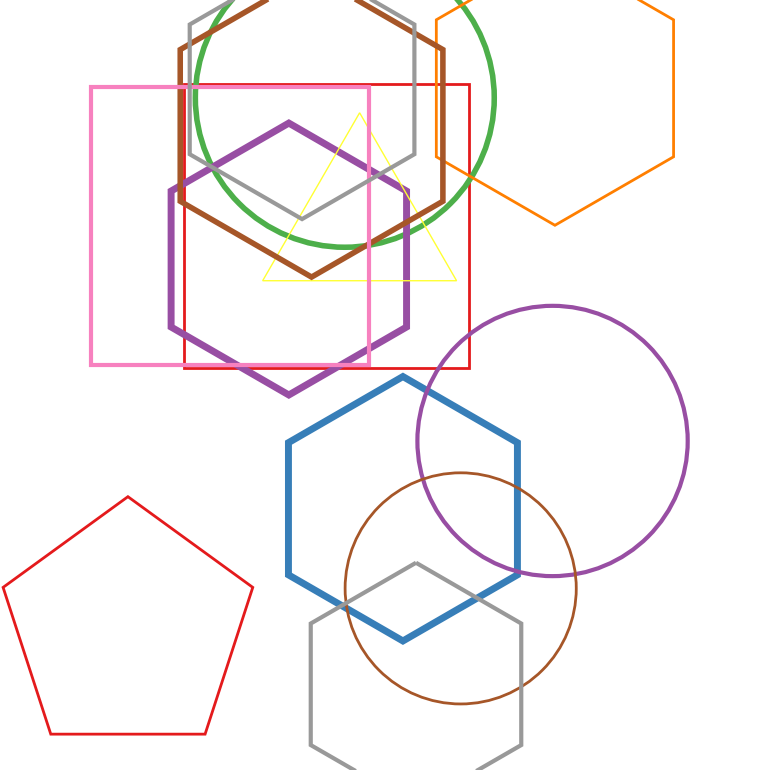[{"shape": "square", "thickness": 1, "radius": 0.92, "center": [0.424, 0.707]}, {"shape": "pentagon", "thickness": 1, "radius": 0.85, "center": [0.166, 0.184]}, {"shape": "hexagon", "thickness": 2.5, "radius": 0.86, "center": [0.523, 0.339]}, {"shape": "circle", "thickness": 2, "radius": 0.97, "center": [0.448, 0.873]}, {"shape": "circle", "thickness": 1.5, "radius": 0.88, "center": [0.718, 0.427]}, {"shape": "hexagon", "thickness": 2.5, "radius": 0.88, "center": [0.375, 0.664]}, {"shape": "hexagon", "thickness": 1, "radius": 0.89, "center": [0.721, 0.885]}, {"shape": "triangle", "thickness": 0.5, "radius": 0.73, "center": [0.467, 0.708]}, {"shape": "hexagon", "thickness": 2, "radius": 0.98, "center": [0.405, 0.837]}, {"shape": "circle", "thickness": 1, "radius": 0.75, "center": [0.598, 0.236]}, {"shape": "square", "thickness": 1.5, "radius": 0.9, "center": [0.298, 0.707]}, {"shape": "hexagon", "thickness": 1.5, "radius": 0.79, "center": [0.54, 0.111]}, {"shape": "hexagon", "thickness": 1.5, "radius": 0.84, "center": [0.392, 0.884]}]